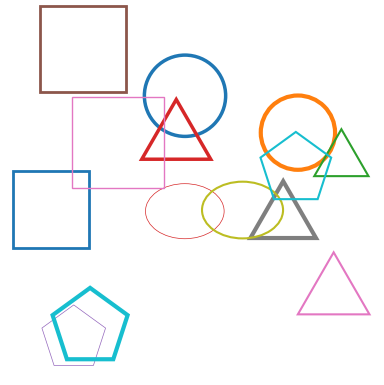[{"shape": "circle", "thickness": 2.5, "radius": 0.53, "center": [0.481, 0.751]}, {"shape": "square", "thickness": 2, "radius": 0.5, "center": [0.133, 0.455]}, {"shape": "circle", "thickness": 3, "radius": 0.48, "center": [0.774, 0.655]}, {"shape": "triangle", "thickness": 1.5, "radius": 0.41, "center": [0.887, 0.583]}, {"shape": "triangle", "thickness": 2.5, "radius": 0.52, "center": [0.458, 0.638]}, {"shape": "oval", "thickness": 0.5, "radius": 0.51, "center": [0.48, 0.451]}, {"shape": "pentagon", "thickness": 0.5, "radius": 0.43, "center": [0.192, 0.121]}, {"shape": "square", "thickness": 2, "radius": 0.56, "center": [0.215, 0.872]}, {"shape": "triangle", "thickness": 1.5, "radius": 0.54, "center": [0.867, 0.237]}, {"shape": "square", "thickness": 1, "radius": 0.6, "center": [0.306, 0.63]}, {"shape": "triangle", "thickness": 3, "radius": 0.49, "center": [0.736, 0.431]}, {"shape": "oval", "thickness": 1.5, "radius": 0.53, "center": [0.63, 0.454]}, {"shape": "pentagon", "thickness": 3, "radius": 0.51, "center": [0.234, 0.15]}, {"shape": "pentagon", "thickness": 1.5, "radius": 0.48, "center": [0.768, 0.561]}]